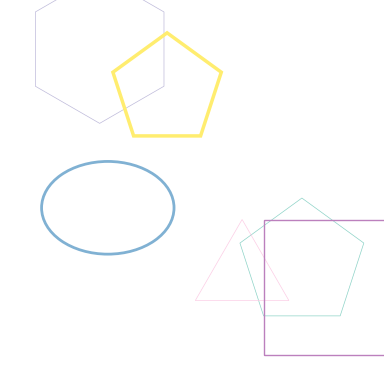[{"shape": "pentagon", "thickness": 0.5, "radius": 0.85, "center": [0.784, 0.316]}, {"shape": "hexagon", "thickness": 0.5, "radius": 0.96, "center": [0.259, 0.872]}, {"shape": "oval", "thickness": 2, "radius": 0.86, "center": [0.28, 0.46]}, {"shape": "triangle", "thickness": 0.5, "radius": 0.7, "center": [0.629, 0.29]}, {"shape": "square", "thickness": 1, "radius": 0.87, "center": [0.861, 0.253]}, {"shape": "pentagon", "thickness": 2.5, "radius": 0.74, "center": [0.434, 0.767]}]